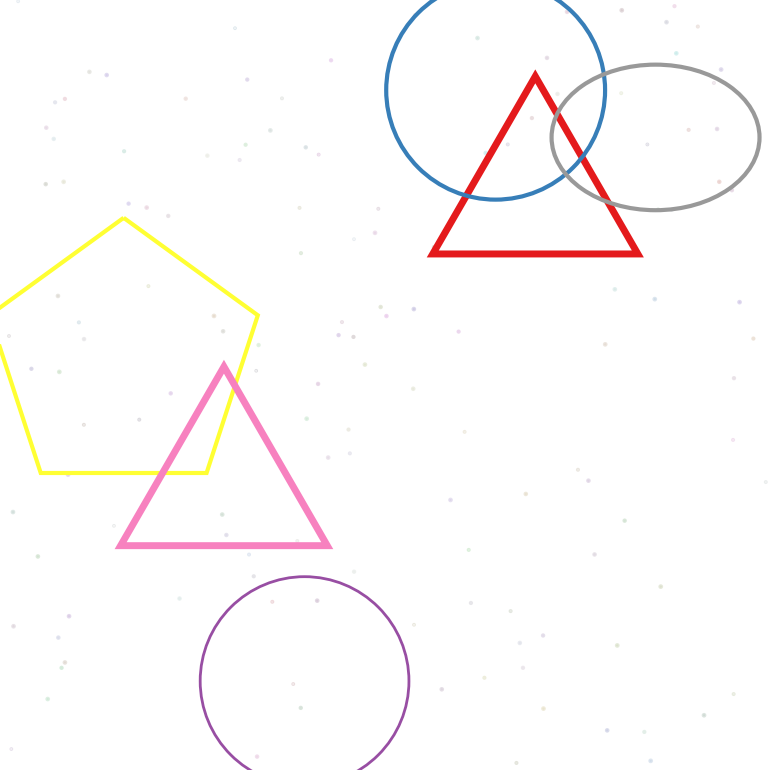[{"shape": "triangle", "thickness": 2.5, "radius": 0.77, "center": [0.695, 0.747]}, {"shape": "circle", "thickness": 1.5, "radius": 0.71, "center": [0.644, 0.883]}, {"shape": "circle", "thickness": 1, "radius": 0.68, "center": [0.396, 0.116]}, {"shape": "pentagon", "thickness": 1.5, "radius": 0.92, "center": [0.161, 0.534]}, {"shape": "triangle", "thickness": 2.5, "radius": 0.77, "center": [0.291, 0.369]}, {"shape": "oval", "thickness": 1.5, "radius": 0.68, "center": [0.851, 0.822]}]